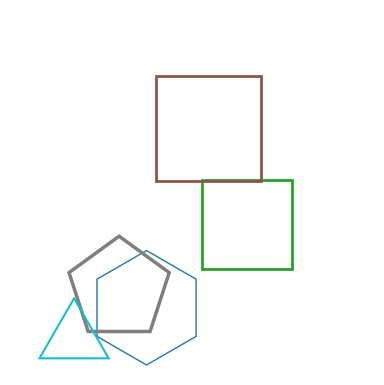[{"shape": "hexagon", "thickness": 1, "radius": 0.74, "center": [0.381, 0.201]}, {"shape": "square", "thickness": 2, "radius": 0.58, "center": [0.642, 0.417]}, {"shape": "square", "thickness": 2, "radius": 0.68, "center": [0.541, 0.667]}, {"shape": "pentagon", "thickness": 2.5, "radius": 0.68, "center": [0.309, 0.25]}, {"shape": "triangle", "thickness": 1.5, "radius": 0.52, "center": [0.192, 0.121]}]